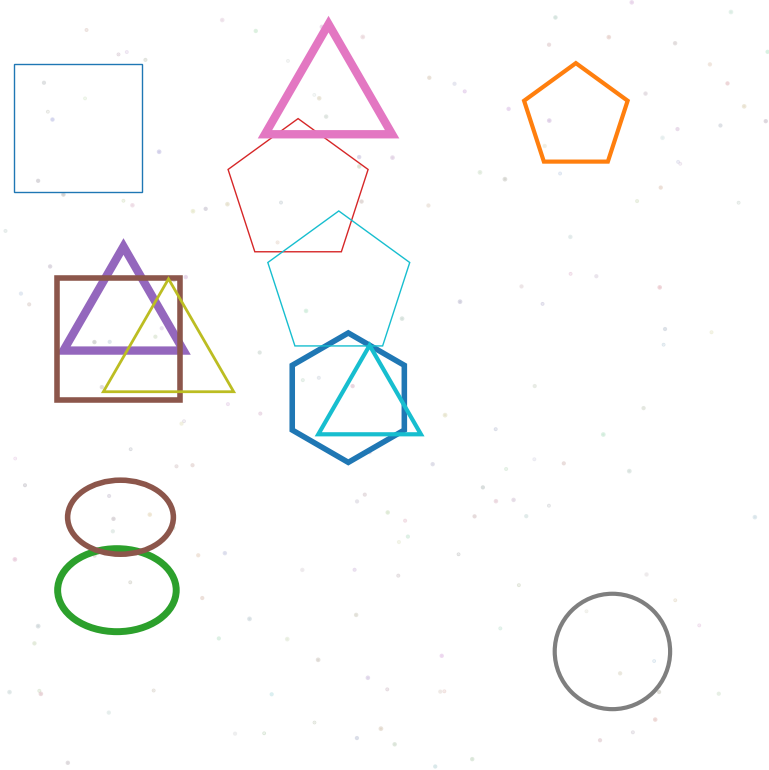[{"shape": "square", "thickness": 0.5, "radius": 0.41, "center": [0.101, 0.834]}, {"shape": "hexagon", "thickness": 2, "radius": 0.42, "center": [0.452, 0.484]}, {"shape": "pentagon", "thickness": 1.5, "radius": 0.35, "center": [0.748, 0.847]}, {"shape": "oval", "thickness": 2.5, "radius": 0.38, "center": [0.152, 0.234]}, {"shape": "pentagon", "thickness": 0.5, "radius": 0.48, "center": [0.387, 0.75]}, {"shape": "triangle", "thickness": 3, "radius": 0.45, "center": [0.16, 0.59]}, {"shape": "square", "thickness": 2, "radius": 0.4, "center": [0.154, 0.559]}, {"shape": "oval", "thickness": 2, "radius": 0.34, "center": [0.156, 0.328]}, {"shape": "triangle", "thickness": 3, "radius": 0.48, "center": [0.427, 0.873]}, {"shape": "circle", "thickness": 1.5, "radius": 0.37, "center": [0.795, 0.154]}, {"shape": "triangle", "thickness": 1, "radius": 0.49, "center": [0.219, 0.54]}, {"shape": "triangle", "thickness": 1.5, "radius": 0.38, "center": [0.48, 0.474]}, {"shape": "pentagon", "thickness": 0.5, "radius": 0.48, "center": [0.44, 0.629]}]